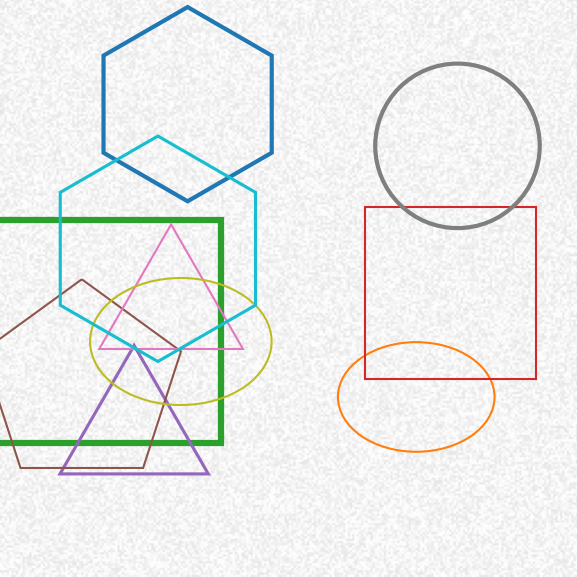[{"shape": "hexagon", "thickness": 2, "radius": 0.84, "center": [0.325, 0.819]}, {"shape": "oval", "thickness": 1, "radius": 0.68, "center": [0.721, 0.312]}, {"shape": "square", "thickness": 3, "radius": 0.96, "center": [0.19, 0.425]}, {"shape": "square", "thickness": 1, "radius": 0.74, "center": [0.78, 0.491]}, {"shape": "triangle", "thickness": 1.5, "radius": 0.74, "center": [0.232, 0.253]}, {"shape": "pentagon", "thickness": 1, "radius": 0.9, "center": [0.142, 0.335]}, {"shape": "triangle", "thickness": 1, "radius": 0.72, "center": [0.296, 0.467]}, {"shape": "circle", "thickness": 2, "radius": 0.71, "center": [0.792, 0.747]}, {"shape": "oval", "thickness": 1, "radius": 0.79, "center": [0.313, 0.408]}, {"shape": "hexagon", "thickness": 1.5, "radius": 0.98, "center": [0.273, 0.568]}]